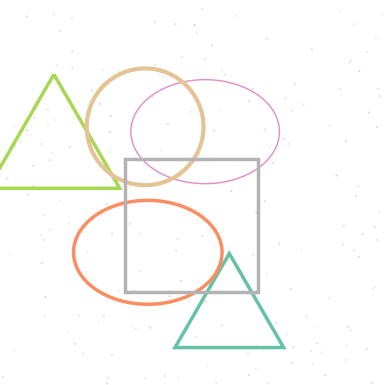[{"shape": "triangle", "thickness": 2.5, "radius": 0.81, "center": [0.596, 0.179]}, {"shape": "oval", "thickness": 2.5, "radius": 0.96, "center": [0.384, 0.345]}, {"shape": "oval", "thickness": 1, "radius": 0.96, "center": [0.533, 0.658]}, {"shape": "triangle", "thickness": 2.5, "radius": 0.99, "center": [0.14, 0.61]}, {"shape": "circle", "thickness": 3, "radius": 0.76, "center": [0.377, 0.671]}, {"shape": "square", "thickness": 2.5, "radius": 0.86, "center": [0.497, 0.415]}]